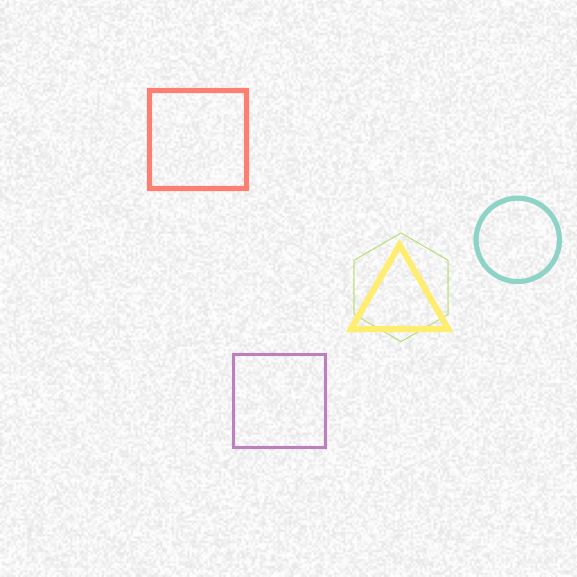[{"shape": "circle", "thickness": 2.5, "radius": 0.36, "center": [0.897, 0.584]}, {"shape": "square", "thickness": 2.5, "radius": 0.42, "center": [0.342, 0.759]}, {"shape": "hexagon", "thickness": 0.5, "radius": 0.47, "center": [0.694, 0.502]}, {"shape": "square", "thickness": 1.5, "radius": 0.4, "center": [0.483, 0.305]}, {"shape": "triangle", "thickness": 3, "radius": 0.49, "center": [0.692, 0.478]}]